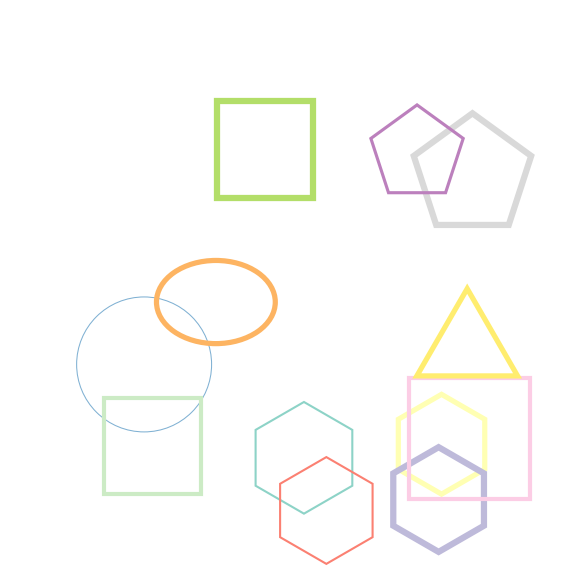[{"shape": "hexagon", "thickness": 1, "radius": 0.48, "center": [0.526, 0.206]}, {"shape": "hexagon", "thickness": 2.5, "radius": 0.43, "center": [0.765, 0.23]}, {"shape": "hexagon", "thickness": 3, "radius": 0.45, "center": [0.76, 0.134]}, {"shape": "hexagon", "thickness": 1, "radius": 0.46, "center": [0.565, 0.115]}, {"shape": "circle", "thickness": 0.5, "radius": 0.58, "center": [0.25, 0.368]}, {"shape": "oval", "thickness": 2.5, "radius": 0.51, "center": [0.374, 0.476]}, {"shape": "square", "thickness": 3, "radius": 0.42, "center": [0.459, 0.74]}, {"shape": "square", "thickness": 2, "radius": 0.52, "center": [0.814, 0.239]}, {"shape": "pentagon", "thickness": 3, "radius": 0.53, "center": [0.818, 0.696]}, {"shape": "pentagon", "thickness": 1.5, "radius": 0.42, "center": [0.722, 0.733]}, {"shape": "square", "thickness": 2, "radius": 0.42, "center": [0.265, 0.227]}, {"shape": "triangle", "thickness": 2.5, "radius": 0.5, "center": [0.809, 0.399]}]